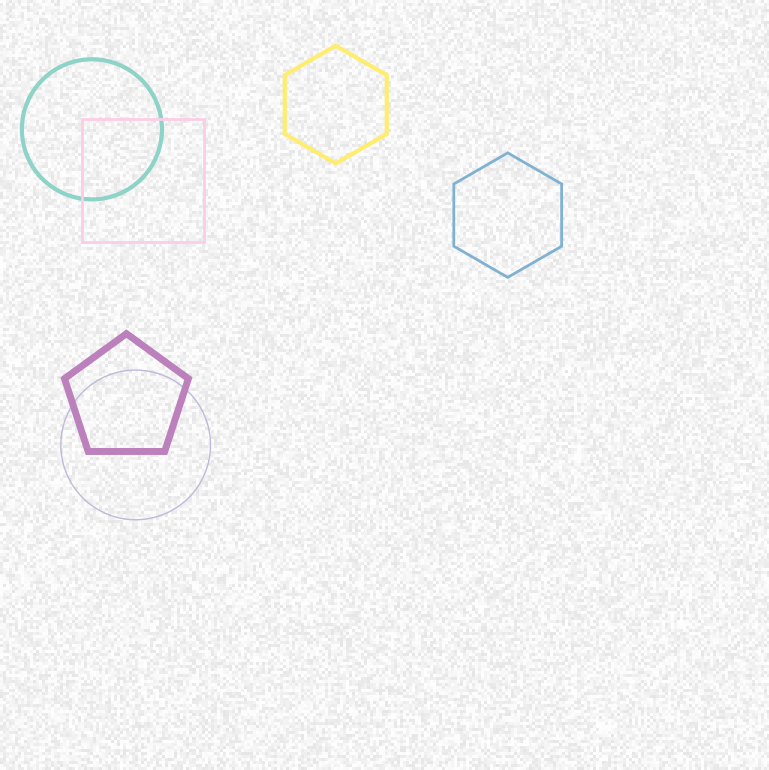[{"shape": "circle", "thickness": 1.5, "radius": 0.45, "center": [0.119, 0.832]}, {"shape": "circle", "thickness": 0.5, "radius": 0.49, "center": [0.176, 0.422]}, {"shape": "hexagon", "thickness": 1, "radius": 0.4, "center": [0.659, 0.721]}, {"shape": "square", "thickness": 1, "radius": 0.4, "center": [0.185, 0.765]}, {"shape": "pentagon", "thickness": 2.5, "radius": 0.42, "center": [0.164, 0.482]}, {"shape": "hexagon", "thickness": 1.5, "radius": 0.38, "center": [0.436, 0.864]}]